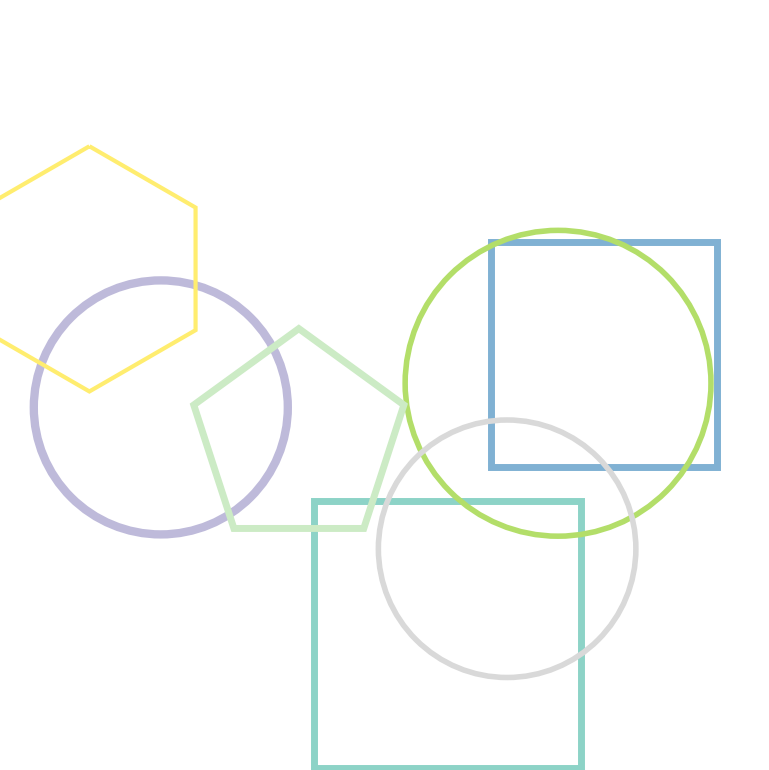[{"shape": "square", "thickness": 2.5, "radius": 0.87, "center": [0.581, 0.177]}, {"shape": "circle", "thickness": 3, "radius": 0.82, "center": [0.209, 0.471]}, {"shape": "square", "thickness": 2.5, "radius": 0.73, "center": [0.784, 0.54]}, {"shape": "circle", "thickness": 2, "radius": 0.99, "center": [0.725, 0.502]}, {"shape": "circle", "thickness": 2, "radius": 0.84, "center": [0.659, 0.287]}, {"shape": "pentagon", "thickness": 2.5, "radius": 0.72, "center": [0.388, 0.43]}, {"shape": "hexagon", "thickness": 1.5, "radius": 0.8, "center": [0.116, 0.651]}]